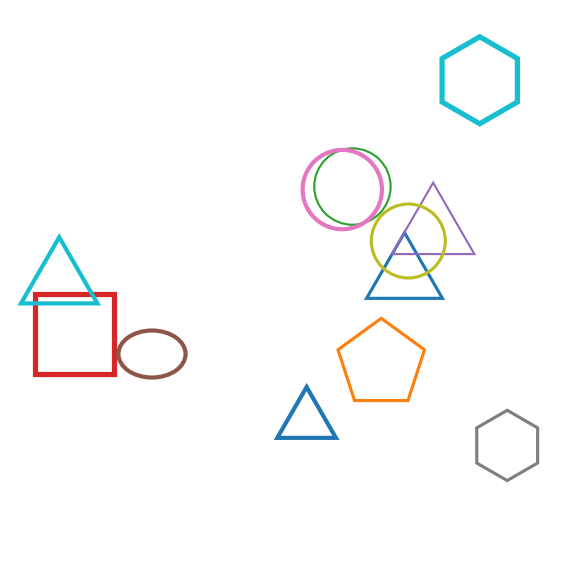[{"shape": "triangle", "thickness": 1.5, "radius": 0.38, "center": [0.7, 0.52]}, {"shape": "triangle", "thickness": 2, "radius": 0.29, "center": [0.531, 0.27]}, {"shape": "pentagon", "thickness": 1.5, "radius": 0.39, "center": [0.66, 0.369]}, {"shape": "circle", "thickness": 1, "radius": 0.33, "center": [0.61, 0.676]}, {"shape": "square", "thickness": 2.5, "radius": 0.34, "center": [0.129, 0.421]}, {"shape": "triangle", "thickness": 1, "radius": 0.41, "center": [0.75, 0.6]}, {"shape": "oval", "thickness": 2, "radius": 0.29, "center": [0.263, 0.386]}, {"shape": "circle", "thickness": 2, "radius": 0.34, "center": [0.593, 0.671]}, {"shape": "hexagon", "thickness": 1.5, "radius": 0.3, "center": [0.878, 0.228]}, {"shape": "circle", "thickness": 1.5, "radius": 0.32, "center": [0.707, 0.582]}, {"shape": "hexagon", "thickness": 2.5, "radius": 0.38, "center": [0.831, 0.86]}, {"shape": "triangle", "thickness": 2, "radius": 0.38, "center": [0.103, 0.512]}]